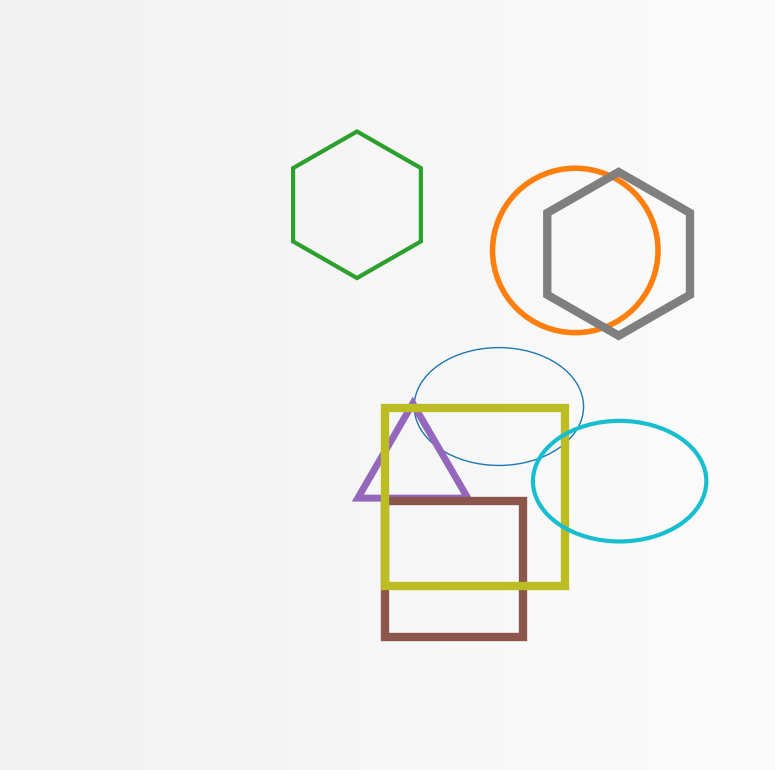[{"shape": "oval", "thickness": 0.5, "radius": 0.55, "center": [0.644, 0.472]}, {"shape": "circle", "thickness": 2, "radius": 0.53, "center": [0.742, 0.675]}, {"shape": "hexagon", "thickness": 1.5, "radius": 0.48, "center": [0.461, 0.734]}, {"shape": "triangle", "thickness": 2.5, "radius": 0.41, "center": [0.533, 0.394]}, {"shape": "square", "thickness": 3, "radius": 0.44, "center": [0.586, 0.261]}, {"shape": "hexagon", "thickness": 3, "radius": 0.53, "center": [0.798, 0.67]}, {"shape": "square", "thickness": 3, "radius": 0.58, "center": [0.613, 0.354]}, {"shape": "oval", "thickness": 1.5, "radius": 0.56, "center": [0.8, 0.375]}]